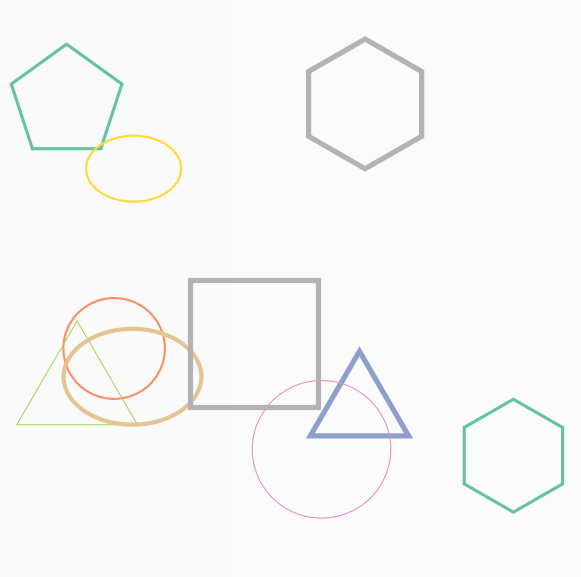[{"shape": "pentagon", "thickness": 1.5, "radius": 0.5, "center": [0.115, 0.823]}, {"shape": "hexagon", "thickness": 1.5, "radius": 0.49, "center": [0.883, 0.21]}, {"shape": "circle", "thickness": 1, "radius": 0.44, "center": [0.196, 0.396]}, {"shape": "triangle", "thickness": 2.5, "radius": 0.49, "center": [0.618, 0.293]}, {"shape": "circle", "thickness": 0.5, "radius": 0.6, "center": [0.553, 0.221]}, {"shape": "triangle", "thickness": 0.5, "radius": 0.6, "center": [0.133, 0.324]}, {"shape": "oval", "thickness": 1, "radius": 0.41, "center": [0.23, 0.707]}, {"shape": "oval", "thickness": 2, "radius": 0.59, "center": [0.228, 0.347]}, {"shape": "square", "thickness": 2.5, "radius": 0.55, "center": [0.437, 0.405]}, {"shape": "hexagon", "thickness": 2.5, "radius": 0.56, "center": [0.628, 0.819]}]